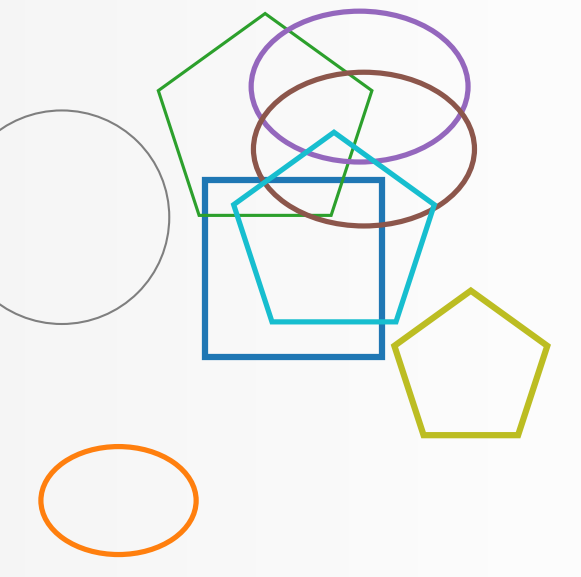[{"shape": "square", "thickness": 3, "radius": 0.76, "center": [0.505, 0.534]}, {"shape": "oval", "thickness": 2.5, "radius": 0.67, "center": [0.204, 0.132]}, {"shape": "pentagon", "thickness": 1.5, "radius": 0.97, "center": [0.456, 0.782]}, {"shape": "oval", "thickness": 2.5, "radius": 0.93, "center": [0.619, 0.849]}, {"shape": "oval", "thickness": 2.5, "radius": 0.95, "center": [0.626, 0.741]}, {"shape": "circle", "thickness": 1, "radius": 0.92, "center": [0.106, 0.623]}, {"shape": "pentagon", "thickness": 3, "radius": 0.69, "center": [0.81, 0.357]}, {"shape": "pentagon", "thickness": 2.5, "radius": 0.91, "center": [0.575, 0.589]}]